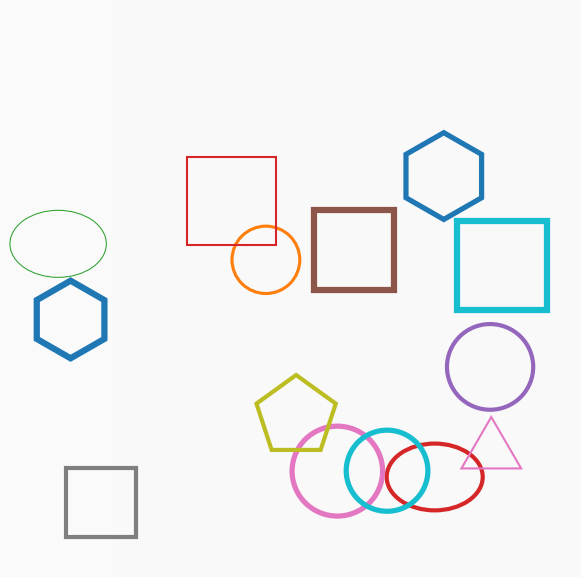[{"shape": "hexagon", "thickness": 2.5, "radius": 0.38, "center": [0.764, 0.694]}, {"shape": "hexagon", "thickness": 3, "radius": 0.34, "center": [0.121, 0.446]}, {"shape": "circle", "thickness": 1.5, "radius": 0.29, "center": [0.457, 0.549]}, {"shape": "oval", "thickness": 0.5, "radius": 0.41, "center": [0.1, 0.577]}, {"shape": "square", "thickness": 1, "radius": 0.38, "center": [0.399, 0.651]}, {"shape": "oval", "thickness": 2, "radius": 0.41, "center": [0.748, 0.173]}, {"shape": "circle", "thickness": 2, "radius": 0.37, "center": [0.843, 0.364]}, {"shape": "square", "thickness": 3, "radius": 0.35, "center": [0.609, 0.567]}, {"shape": "circle", "thickness": 2.5, "radius": 0.39, "center": [0.58, 0.183]}, {"shape": "triangle", "thickness": 1, "radius": 0.3, "center": [0.845, 0.218]}, {"shape": "square", "thickness": 2, "radius": 0.3, "center": [0.174, 0.128]}, {"shape": "pentagon", "thickness": 2, "radius": 0.36, "center": [0.509, 0.278]}, {"shape": "circle", "thickness": 2.5, "radius": 0.35, "center": [0.666, 0.184]}, {"shape": "square", "thickness": 3, "radius": 0.38, "center": [0.864, 0.539]}]